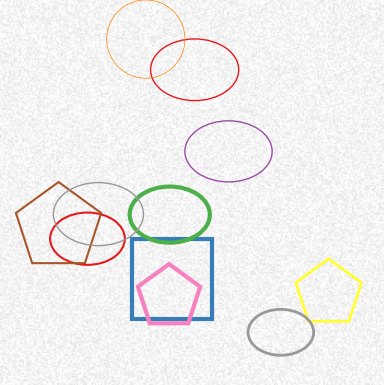[{"shape": "oval", "thickness": 1.5, "radius": 0.49, "center": [0.227, 0.38]}, {"shape": "oval", "thickness": 1, "radius": 0.57, "center": [0.506, 0.819]}, {"shape": "square", "thickness": 3, "radius": 0.52, "center": [0.447, 0.276]}, {"shape": "oval", "thickness": 3, "radius": 0.52, "center": [0.441, 0.443]}, {"shape": "oval", "thickness": 1, "radius": 0.57, "center": [0.594, 0.607]}, {"shape": "circle", "thickness": 0.5, "radius": 0.51, "center": [0.379, 0.899]}, {"shape": "pentagon", "thickness": 2, "radius": 0.45, "center": [0.854, 0.238]}, {"shape": "pentagon", "thickness": 1.5, "radius": 0.58, "center": [0.152, 0.411]}, {"shape": "pentagon", "thickness": 3, "radius": 0.43, "center": [0.439, 0.229]}, {"shape": "oval", "thickness": 1, "radius": 0.58, "center": [0.256, 0.444]}, {"shape": "oval", "thickness": 2, "radius": 0.43, "center": [0.729, 0.137]}]